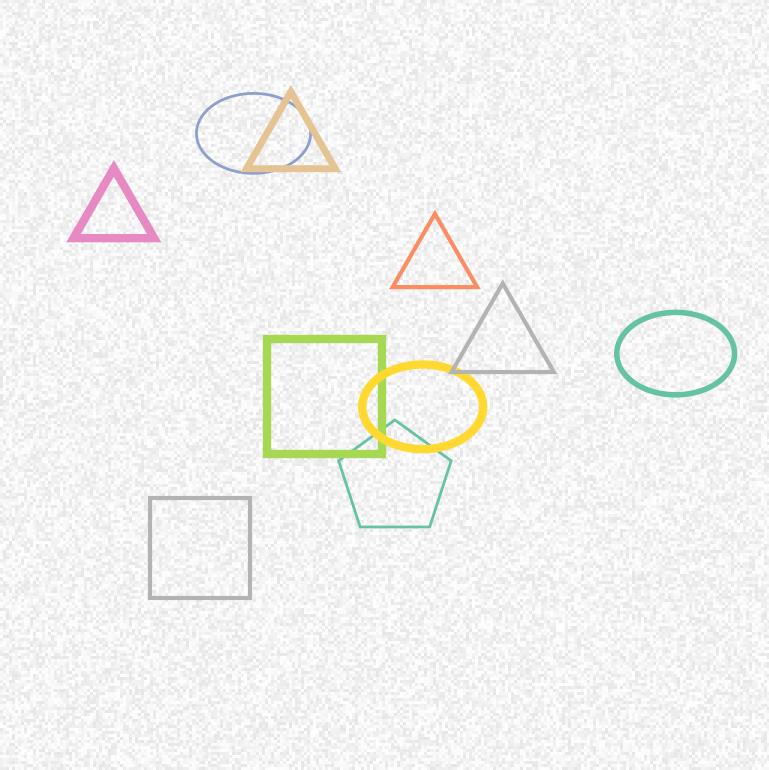[{"shape": "pentagon", "thickness": 1, "radius": 0.38, "center": [0.513, 0.378]}, {"shape": "oval", "thickness": 2, "radius": 0.38, "center": [0.877, 0.541]}, {"shape": "triangle", "thickness": 1.5, "radius": 0.32, "center": [0.565, 0.659]}, {"shape": "oval", "thickness": 1, "radius": 0.37, "center": [0.329, 0.827]}, {"shape": "triangle", "thickness": 3, "radius": 0.3, "center": [0.148, 0.721]}, {"shape": "square", "thickness": 3, "radius": 0.37, "center": [0.421, 0.485]}, {"shape": "oval", "thickness": 3, "radius": 0.39, "center": [0.549, 0.472]}, {"shape": "triangle", "thickness": 2.5, "radius": 0.33, "center": [0.378, 0.814]}, {"shape": "triangle", "thickness": 1.5, "radius": 0.38, "center": [0.653, 0.555]}, {"shape": "square", "thickness": 1.5, "radius": 0.32, "center": [0.259, 0.288]}]